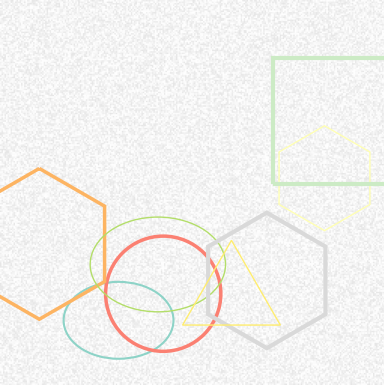[{"shape": "oval", "thickness": 1.5, "radius": 0.71, "center": [0.308, 0.168]}, {"shape": "hexagon", "thickness": 1, "radius": 0.68, "center": [0.843, 0.537]}, {"shape": "circle", "thickness": 2.5, "radius": 0.75, "center": [0.424, 0.237]}, {"shape": "hexagon", "thickness": 2.5, "radius": 0.98, "center": [0.102, 0.367]}, {"shape": "oval", "thickness": 1, "radius": 0.88, "center": [0.41, 0.313]}, {"shape": "hexagon", "thickness": 3, "radius": 0.88, "center": [0.693, 0.272]}, {"shape": "square", "thickness": 3, "radius": 0.82, "center": [0.873, 0.685]}, {"shape": "triangle", "thickness": 1, "radius": 0.73, "center": [0.601, 0.229]}]